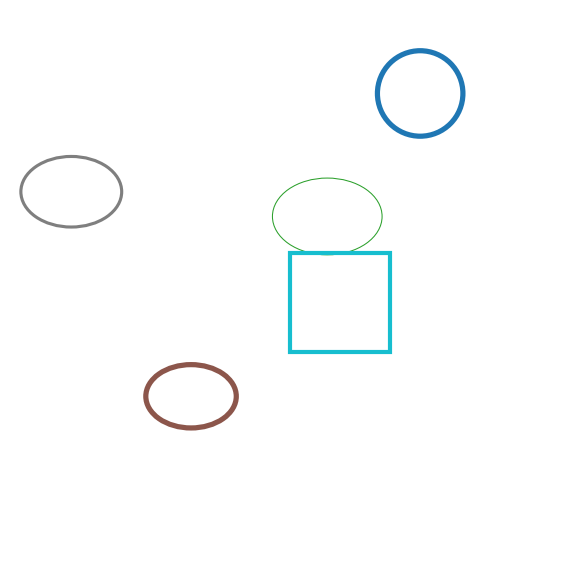[{"shape": "circle", "thickness": 2.5, "radius": 0.37, "center": [0.728, 0.837]}, {"shape": "oval", "thickness": 0.5, "radius": 0.47, "center": [0.567, 0.624]}, {"shape": "oval", "thickness": 2.5, "radius": 0.39, "center": [0.331, 0.313]}, {"shape": "oval", "thickness": 1.5, "radius": 0.44, "center": [0.123, 0.667]}, {"shape": "square", "thickness": 2, "radius": 0.43, "center": [0.589, 0.476]}]